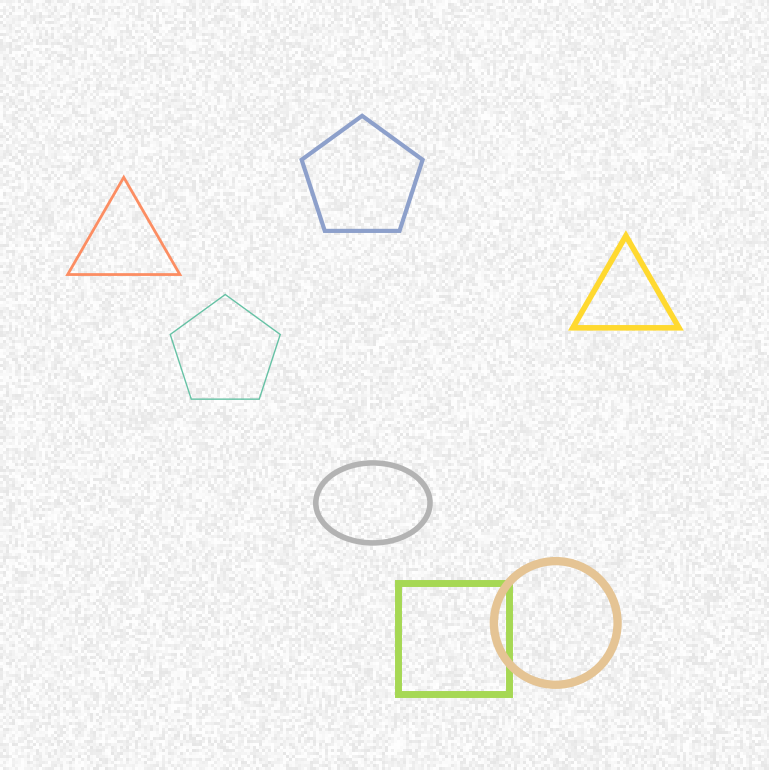[{"shape": "pentagon", "thickness": 0.5, "radius": 0.38, "center": [0.293, 0.542]}, {"shape": "triangle", "thickness": 1, "radius": 0.42, "center": [0.161, 0.686]}, {"shape": "pentagon", "thickness": 1.5, "radius": 0.41, "center": [0.47, 0.767]}, {"shape": "square", "thickness": 2.5, "radius": 0.36, "center": [0.589, 0.17]}, {"shape": "triangle", "thickness": 2, "radius": 0.4, "center": [0.813, 0.614]}, {"shape": "circle", "thickness": 3, "radius": 0.4, "center": [0.722, 0.191]}, {"shape": "oval", "thickness": 2, "radius": 0.37, "center": [0.484, 0.347]}]